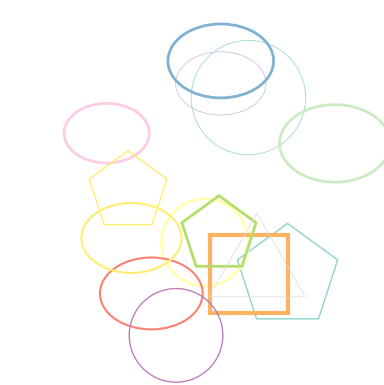[{"shape": "pentagon", "thickness": 1, "radius": 0.68, "center": [0.747, 0.283]}, {"shape": "circle", "thickness": 0.5, "radius": 0.74, "center": [0.645, 0.747]}, {"shape": "circle", "thickness": 2, "radius": 0.56, "center": [0.532, 0.37]}, {"shape": "oval", "thickness": 0.5, "radius": 0.59, "center": [0.574, 0.783]}, {"shape": "oval", "thickness": 1.5, "radius": 0.67, "center": [0.393, 0.238]}, {"shape": "oval", "thickness": 2, "radius": 0.69, "center": [0.573, 0.842]}, {"shape": "square", "thickness": 3, "radius": 0.5, "center": [0.646, 0.288]}, {"shape": "pentagon", "thickness": 2, "radius": 0.51, "center": [0.569, 0.39]}, {"shape": "oval", "thickness": 2, "radius": 0.55, "center": [0.277, 0.654]}, {"shape": "triangle", "thickness": 0.5, "radius": 0.72, "center": [0.668, 0.301]}, {"shape": "circle", "thickness": 1, "radius": 0.61, "center": [0.457, 0.129]}, {"shape": "oval", "thickness": 2, "radius": 0.72, "center": [0.87, 0.628]}, {"shape": "oval", "thickness": 1.5, "radius": 0.65, "center": [0.341, 0.382]}, {"shape": "pentagon", "thickness": 1, "radius": 0.53, "center": [0.333, 0.502]}]